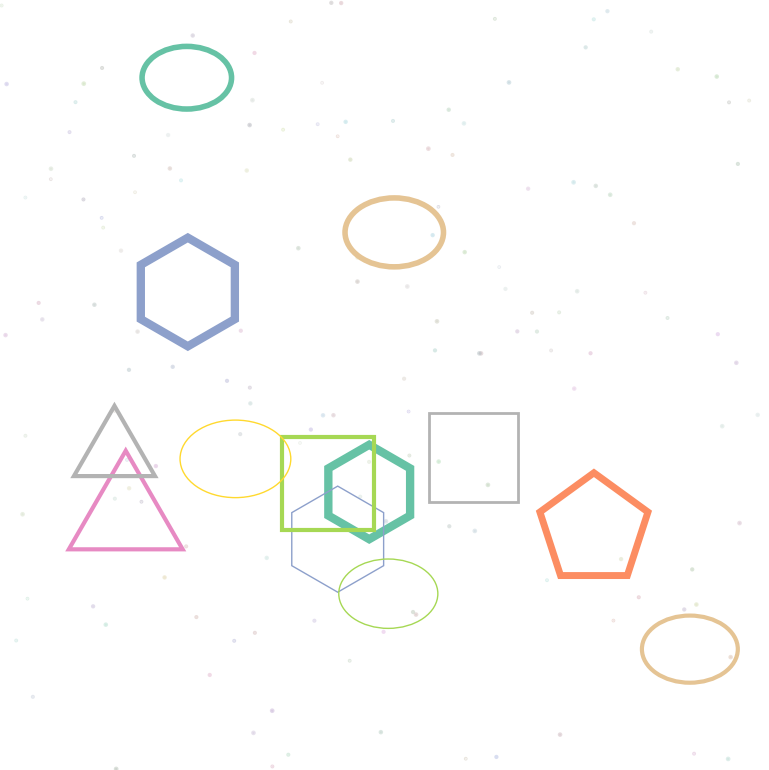[{"shape": "oval", "thickness": 2, "radius": 0.29, "center": [0.243, 0.899]}, {"shape": "hexagon", "thickness": 3, "radius": 0.31, "center": [0.48, 0.361]}, {"shape": "pentagon", "thickness": 2.5, "radius": 0.37, "center": [0.771, 0.312]}, {"shape": "hexagon", "thickness": 3, "radius": 0.35, "center": [0.244, 0.621]}, {"shape": "hexagon", "thickness": 0.5, "radius": 0.34, "center": [0.439, 0.3]}, {"shape": "triangle", "thickness": 1.5, "radius": 0.43, "center": [0.163, 0.329]}, {"shape": "square", "thickness": 1.5, "radius": 0.3, "center": [0.425, 0.372]}, {"shape": "oval", "thickness": 0.5, "radius": 0.32, "center": [0.504, 0.229]}, {"shape": "oval", "thickness": 0.5, "radius": 0.36, "center": [0.306, 0.404]}, {"shape": "oval", "thickness": 1.5, "radius": 0.31, "center": [0.896, 0.157]}, {"shape": "oval", "thickness": 2, "radius": 0.32, "center": [0.512, 0.698]}, {"shape": "square", "thickness": 1, "radius": 0.29, "center": [0.615, 0.406]}, {"shape": "triangle", "thickness": 1.5, "radius": 0.3, "center": [0.149, 0.412]}]